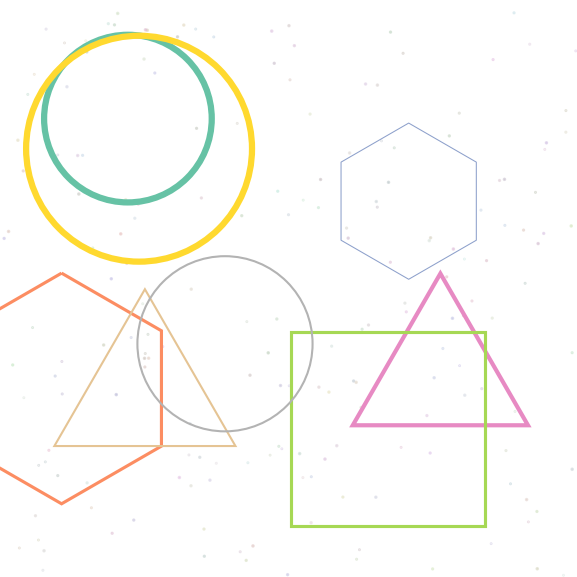[{"shape": "circle", "thickness": 3, "radius": 0.73, "center": [0.222, 0.794]}, {"shape": "hexagon", "thickness": 1.5, "radius": 1.0, "center": [0.107, 0.326]}, {"shape": "hexagon", "thickness": 0.5, "radius": 0.68, "center": [0.708, 0.651]}, {"shape": "triangle", "thickness": 2, "radius": 0.88, "center": [0.763, 0.35]}, {"shape": "square", "thickness": 1.5, "radius": 0.84, "center": [0.672, 0.256]}, {"shape": "circle", "thickness": 3, "radius": 0.98, "center": [0.241, 0.742]}, {"shape": "triangle", "thickness": 1, "radius": 0.91, "center": [0.251, 0.317]}, {"shape": "circle", "thickness": 1, "radius": 0.76, "center": [0.39, 0.404]}]